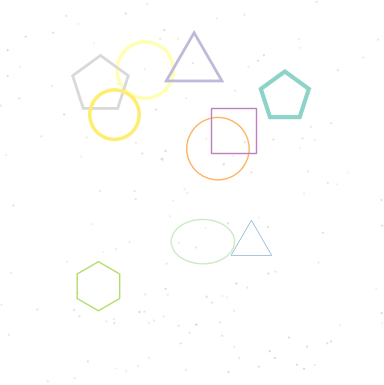[{"shape": "pentagon", "thickness": 3, "radius": 0.33, "center": [0.74, 0.749]}, {"shape": "circle", "thickness": 2.5, "radius": 0.37, "center": [0.377, 0.818]}, {"shape": "triangle", "thickness": 2, "radius": 0.42, "center": [0.504, 0.831]}, {"shape": "triangle", "thickness": 0.5, "radius": 0.3, "center": [0.653, 0.367]}, {"shape": "circle", "thickness": 1, "radius": 0.41, "center": [0.566, 0.614]}, {"shape": "hexagon", "thickness": 1, "radius": 0.32, "center": [0.256, 0.257]}, {"shape": "pentagon", "thickness": 2, "radius": 0.38, "center": [0.261, 0.78]}, {"shape": "square", "thickness": 1, "radius": 0.29, "center": [0.607, 0.661]}, {"shape": "oval", "thickness": 1, "radius": 0.41, "center": [0.527, 0.372]}, {"shape": "circle", "thickness": 2.5, "radius": 0.32, "center": [0.297, 0.702]}]